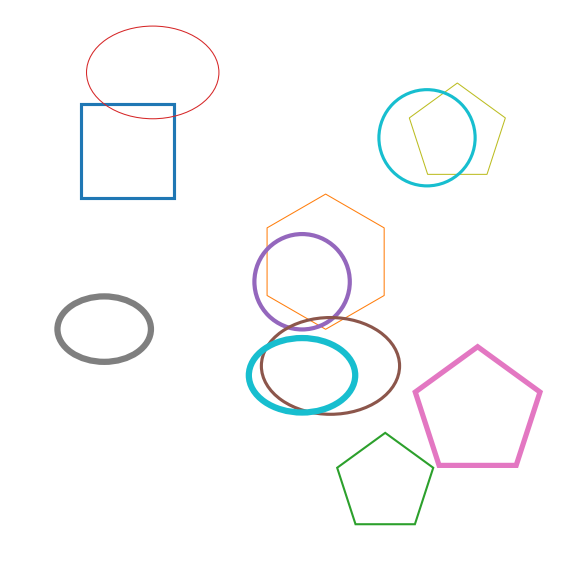[{"shape": "square", "thickness": 1.5, "radius": 0.41, "center": [0.221, 0.737]}, {"shape": "hexagon", "thickness": 0.5, "radius": 0.59, "center": [0.564, 0.546]}, {"shape": "pentagon", "thickness": 1, "radius": 0.44, "center": [0.667, 0.162]}, {"shape": "oval", "thickness": 0.5, "radius": 0.57, "center": [0.264, 0.874]}, {"shape": "circle", "thickness": 2, "radius": 0.41, "center": [0.523, 0.511]}, {"shape": "oval", "thickness": 1.5, "radius": 0.6, "center": [0.572, 0.366]}, {"shape": "pentagon", "thickness": 2.5, "radius": 0.57, "center": [0.827, 0.285]}, {"shape": "oval", "thickness": 3, "radius": 0.4, "center": [0.18, 0.429]}, {"shape": "pentagon", "thickness": 0.5, "radius": 0.44, "center": [0.792, 0.768]}, {"shape": "oval", "thickness": 3, "radius": 0.46, "center": [0.523, 0.349]}, {"shape": "circle", "thickness": 1.5, "radius": 0.42, "center": [0.739, 0.761]}]